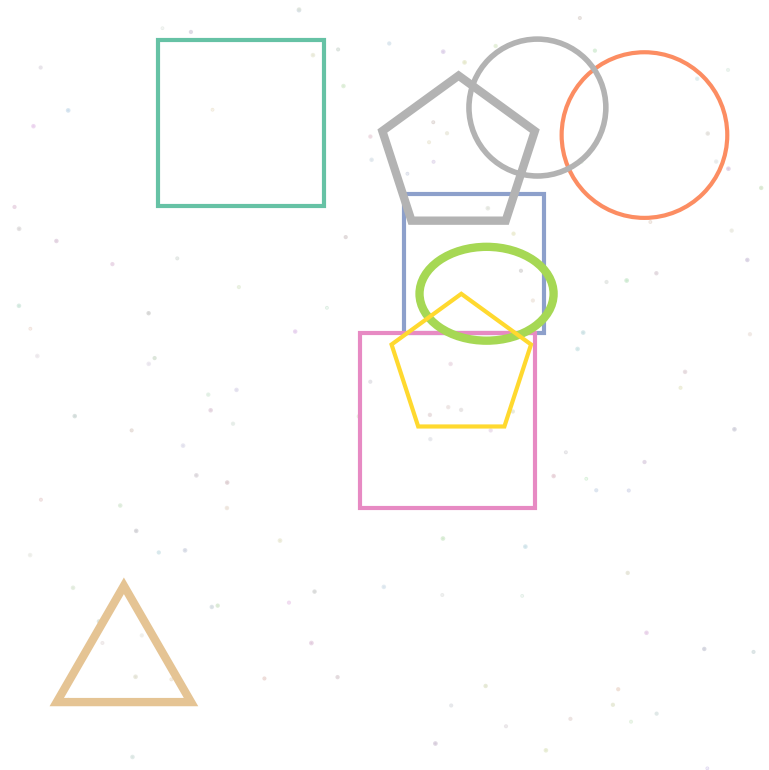[{"shape": "square", "thickness": 1.5, "radius": 0.54, "center": [0.313, 0.84]}, {"shape": "circle", "thickness": 1.5, "radius": 0.54, "center": [0.837, 0.825]}, {"shape": "square", "thickness": 1.5, "radius": 0.45, "center": [0.616, 0.658]}, {"shape": "square", "thickness": 1.5, "radius": 0.57, "center": [0.581, 0.454]}, {"shape": "oval", "thickness": 3, "radius": 0.44, "center": [0.632, 0.619]}, {"shape": "pentagon", "thickness": 1.5, "radius": 0.48, "center": [0.599, 0.523]}, {"shape": "triangle", "thickness": 3, "radius": 0.5, "center": [0.161, 0.139]}, {"shape": "circle", "thickness": 2, "radius": 0.44, "center": [0.698, 0.86]}, {"shape": "pentagon", "thickness": 3, "radius": 0.52, "center": [0.596, 0.798]}]